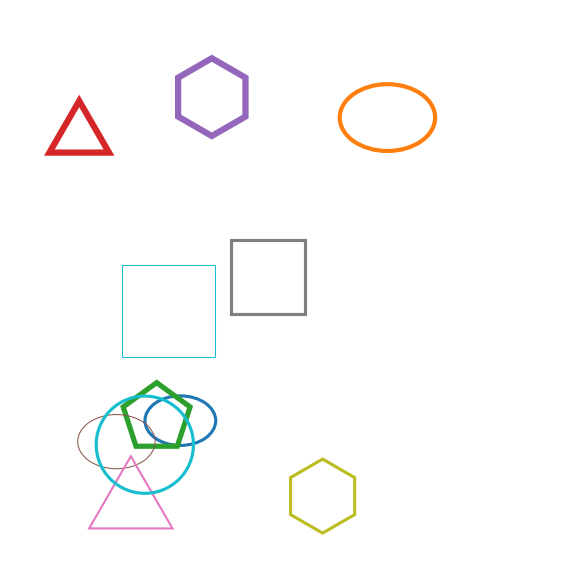[{"shape": "oval", "thickness": 1.5, "radius": 0.31, "center": [0.312, 0.271]}, {"shape": "oval", "thickness": 2, "radius": 0.41, "center": [0.671, 0.796]}, {"shape": "pentagon", "thickness": 2.5, "radius": 0.3, "center": [0.271, 0.276]}, {"shape": "triangle", "thickness": 3, "radius": 0.3, "center": [0.137, 0.765]}, {"shape": "hexagon", "thickness": 3, "radius": 0.34, "center": [0.367, 0.831]}, {"shape": "oval", "thickness": 0.5, "radius": 0.34, "center": [0.202, 0.234]}, {"shape": "triangle", "thickness": 1, "radius": 0.42, "center": [0.227, 0.126]}, {"shape": "square", "thickness": 1.5, "radius": 0.32, "center": [0.464, 0.519]}, {"shape": "hexagon", "thickness": 1.5, "radius": 0.32, "center": [0.559, 0.14]}, {"shape": "square", "thickness": 0.5, "radius": 0.4, "center": [0.292, 0.461]}, {"shape": "circle", "thickness": 1.5, "radius": 0.42, "center": [0.251, 0.229]}]